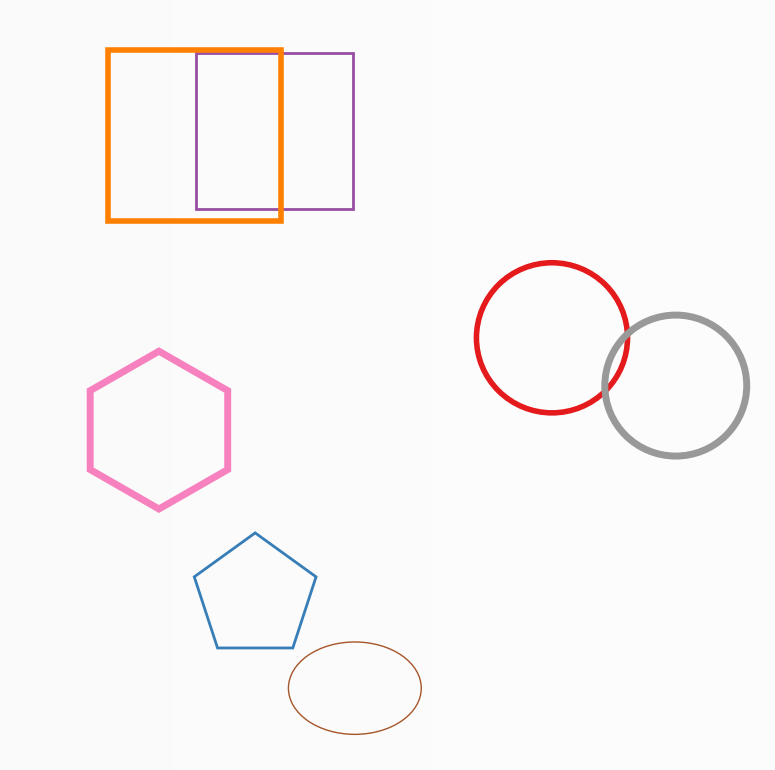[{"shape": "circle", "thickness": 2, "radius": 0.49, "center": [0.712, 0.561]}, {"shape": "pentagon", "thickness": 1, "radius": 0.41, "center": [0.329, 0.225]}, {"shape": "square", "thickness": 1, "radius": 0.51, "center": [0.354, 0.83]}, {"shape": "square", "thickness": 2, "radius": 0.56, "center": [0.25, 0.824]}, {"shape": "oval", "thickness": 0.5, "radius": 0.43, "center": [0.458, 0.106]}, {"shape": "hexagon", "thickness": 2.5, "radius": 0.51, "center": [0.205, 0.441]}, {"shape": "circle", "thickness": 2.5, "radius": 0.46, "center": [0.872, 0.499]}]